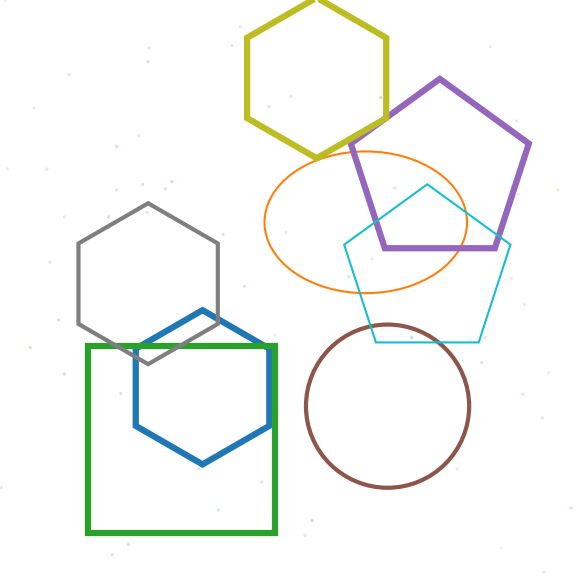[{"shape": "hexagon", "thickness": 3, "radius": 0.67, "center": [0.351, 0.328]}, {"shape": "oval", "thickness": 1, "radius": 0.88, "center": [0.633, 0.614]}, {"shape": "square", "thickness": 3, "radius": 0.81, "center": [0.314, 0.238]}, {"shape": "pentagon", "thickness": 3, "radius": 0.81, "center": [0.762, 0.7]}, {"shape": "circle", "thickness": 2, "radius": 0.71, "center": [0.671, 0.296]}, {"shape": "hexagon", "thickness": 2, "radius": 0.7, "center": [0.257, 0.508]}, {"shape": "hexagon", "thickness": 3, "radius": 0.7, "center": [0.548, 0.864]}, {"shape": "pentagon", "thickness": 1, "radius": 0.76, "center": [0.74, 0.529]}]